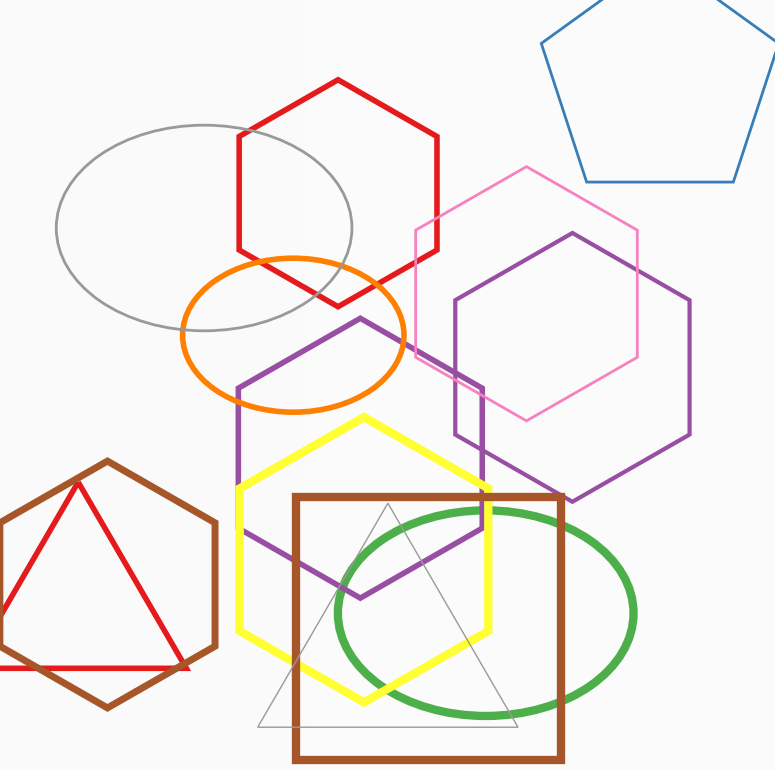[{"shape": "triangle", "thickness": 2, "radius": 0.81, "center": [0.101, 0.213]}, {"shape": "hexagon", "thickness": 2, "radius": 0.74, "center": [0.436, 0.749]}, {"shape": "pentagon", "thickness": 1, "radius": 0.81, "center": [0.852, 0.894]}, {"shape": "oval", "thickness": 3, "radius": 0.95, "center": [0.627, 0.204]}, {"shape": "hexagon", "thickness": 1.5, "radius": 0.87, "center": [0.739, 0.523]}, {"shape": "hexagon", "thickness": 2, "radius": 0.91, "center": [0.465, 0.405]}, {"shape": "oval", "thickness": 2, "radius": 0.71, "center": [0.378, 0.565]}, {"shape": "hexagon", "thickness": 3, "radius": 0.93, "center": [0.47, 0.273]}, {"shape": "hexagon", "thickness": 2.5, "radius": 0.8, "center": [0.139, 0.241]}, {"shape": "square", "thickness": 3, "radius": 0.85, "center": [0.553, 0.184]}, {"shape": "hexagon", "thickness": 1, "radius": 0.83, "center": [0.679, 0.619]}, {"shape": "triangle", "thickness": 0.5, "radius": 0.97, "center": [0.5, 0.153]}, {"shape": "oval", "thickness": 1, "radius": 0.95, "center": [0.263, 0.704]}]